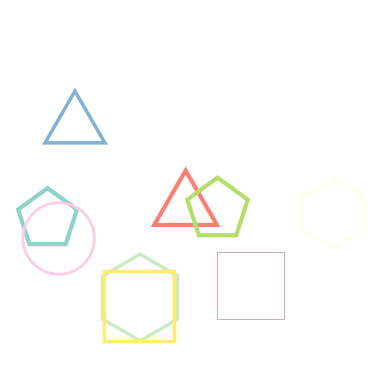[{"shape": "pentagon", "thickness": 3, "radius": 0.4, "center": [0.124, 0.431]}, {"shape": "hexagon", "thickness": 0.5, "radius": 0.45, "center": [0.866, 0.447]}, {"shape": "triangle", "thickness": 3, "radius": 0.47, "center": [0.482, 0.463]}, {"shape": "triangle", "thickness": 2.5, "radius": 0.45, "center": [0.195, 0.674]}, {"shape": "pentagon", "thickness": 3, "radius": 0.41, "center": [0.565, 0.456]}, {"shape": "circle", "thickness": 2, "radius": 0.46, "center": [0.152, 0.381]}, {"shape": "square", "thickness": 0.5, "radius": 0.43, "center": [0.65, 0.258]}, {"shape": "hexagon", "thickness": 2.5, "radius": 0.56, "center": [0.364, 0.227]}, {"shape": "square", "thickness": 2.5, "radius": 0.46, "center": [0.36, 0.204]}]